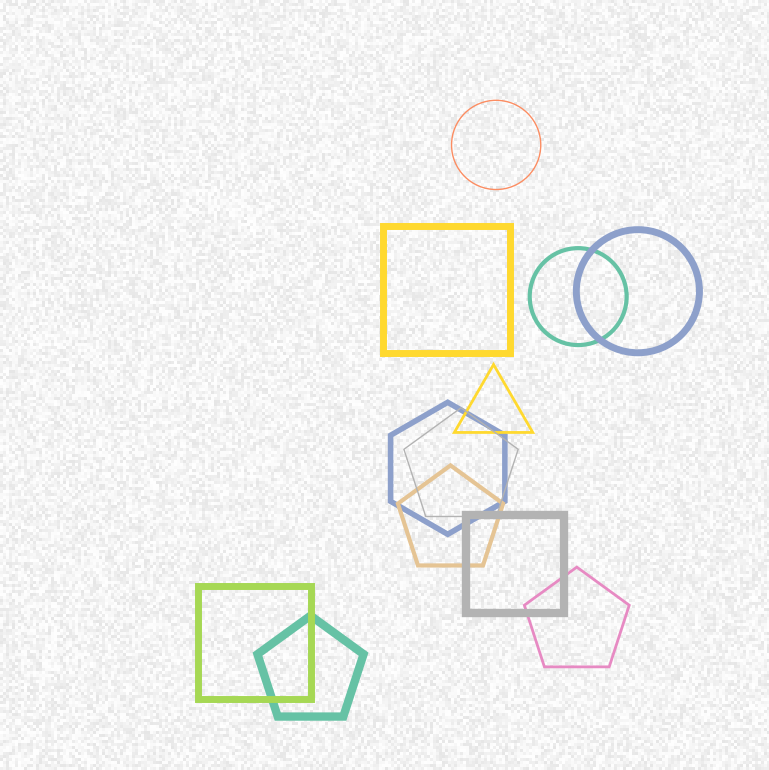[{"shape": "circle", "thickness": 1.5, "radius": 0.31, "center": [0.751, 0.615]}, {"shape": "pentagon", "thickness": 3, "radius": 0.36, "center": [0.403, 0.128]}, {"shape": "circle", "thickness": 0.5, "radius": 0.29, "center": [0.644, 0.812]}, {"shape": "circle", "thickness": 2.5, "radius": 0.4, "center": [0.828, 0.622]}, {"shape": "hexagon", "thickness": 2, "radius": 0.43, "center": [0.581, 0.392]}, {"shape": "pentagon", "thickness": 1, "radius": 0.36, "center": [0.749, 0.192]}, {"shape": "square", "thickness": 2.5, "radius": 0.37, "center": [0.33, 0.166]}, {"shape": "square", "thickness": 2.5, "radius": 0.41, "center": [0.58, 0.624]}, {"shape": "triangle", "thickness": 1, "radius": 0.29, "center": [0.641, 0.468]}, {"shape": "pentagon", "thickness": 1.5, "radius": 0.36, "center": [0.585, 0.324]}, {"shape": "square", "thickness": 3, "radius": 0.32, "center": [0.669, 0.268]}, {"shape": "pentagon", "thickness": 0.5, "radius": 0.39, "center": [0.599, 0.392]}]